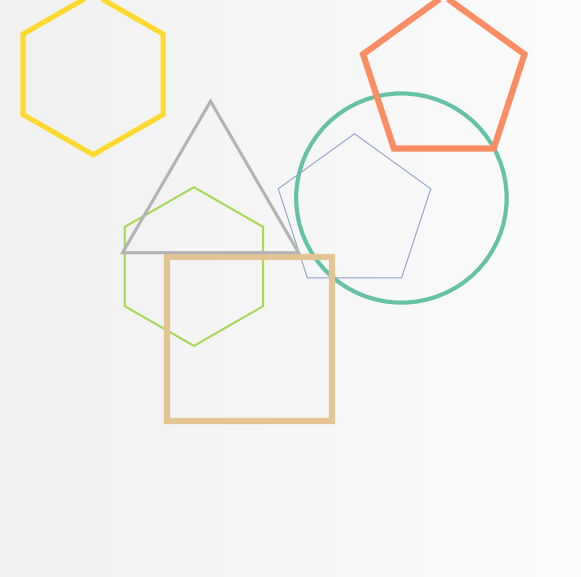[{"shape": "circle", "thickness": 2, "radius": 0.91, "center": [0.691, 0.656]}, {"shape": "pentagon", "thickness": 3, "radius": 0.73, "center": [0.764, 0.86]}, {"shape": "pentagon", "thickness": 0.5, "radius": 0.69, "center": [0.61, 0.63]}, {"shape": "hexagon", "thickness": 1, "radius": 0.69, "center": [0.334, 0.538]}, {"shape": "hexagon", "thickness": 2.5, "radius": 0.7, "center": [0.16, 0.87]}, {"shape": "square", "thickness": 3, "radius": 0.71, "center": [0.429, 0.412]}, {"shape": "triangle", "thickness": 1.5, "radius": 0.87, "center": [0.362, 0.649]}]